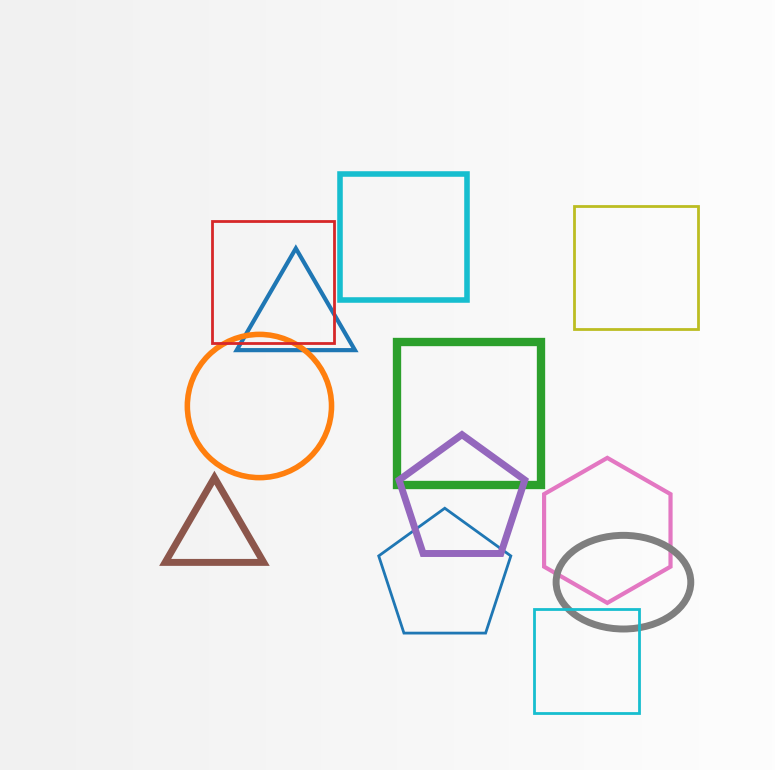[{"shape": "pentagon", "thickness": 1, "radius": 0.45, "center": [0.574, 0.25]}, {"shape": "triangle", "thickness": 1.5, "radius": 0.44, "center": [0.382, 0.589]}, {"shape": "circle", "thickness": 2, "radius": 0.47, "center": [0.335, 0.473]}, {"shape": "square", "thickness": 3, "radius": 0.46, "center": [0.606, 0.463]}, {"shape": "square", "thickness": 1, "radius": 0.4, "center": [0.352, 0.633]}, {"shape": "pentagon", "thickness": 2.5, "radius": 0.43, "center": [0.596, 0.35]}, {"shape": "triangle", "thickness": 2.5, "radius": 0.37, "center": [0.277, 0.306]}, {"shape": "hexagon", "thickness": 1.5, "radius": 0.47, "center": [0.784, 0.311]}, {"shape": "oval", "thickness": 2.5, "radius": 0.43, "center": [0.804, 0.244]}, {"shape": "square", "thickness": 1, "radius": 0.4, "center": [0.821, 0.653]}, {"shape": "square", "thickness": 1, "radius": 0.34, "center": [0.757, 0.141]}, {"shape": "square", "thickness": 2, "radius": 0.41, "center": [0.521, 0.692]}]